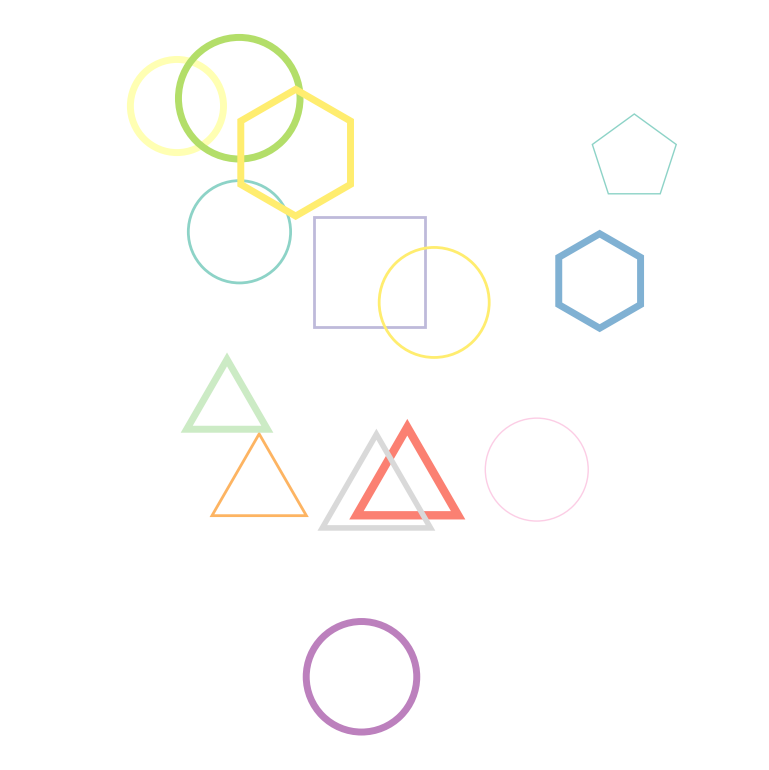[{"shape": "pentagon", "thickness": 0.5, "radius": 0.29, "center": [0.824, 0.795]}, {"shape": "circle", "thickness": 1, "radius": 0.33, "center": [0.311, 0.699]}, {"shape": "circle", "thickness": 2.5, "radius": 0.3, "center": [0.23, 0.862]}, {"shape": "square", "thickness": 1, "radius": 0.36, "center": [0.48, 0.647]}, {"shape": "triangle", "thickness": 3, "radius": 0.38, "center": [0.529, 0.369]}, {"shape": "hexagon", "thickness": 2.5, "radius": 0.31, "center": [0.779, 0.635]}, {"shape": "triangle", "thickness": 1, "radius": 0.35, "center": [0.337, 0.366]}, {"shape": "circle", "thickness": 2.5, "radius": 0.39, "center": [0.311, 0.872]}, {"shape": "circle", "thickness": 0.5, "radius": 0.33, "center": [0.697, 0.39]}, {"shape": "triangle", "thickness": 2, "radius": 0.41, "center": [0.489, 0.355]}, {"shape": "circle", "thickness": 2.5, "radius": 0.36, "center": [0.469, 0.121]}, {"shape": "triangle", "thickness": 2.5, "radius": 0.3, "center": [0.295, 0.473]}, {"shape": "circle", "thickness": 1, "radius": 0.36, "center": [0.564, 0.607]}, {"shape": "hexagon", "thickness": 2.5, "radius": 0.41, "center": [0.384, 0.802]}]